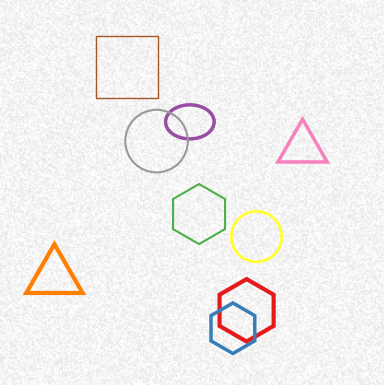[{"shape": "hexagon", "thickness": 3, "radius": 0.41, "center": [0.641, 0.194]}, {"shape": "hexagon", "thickness": 2.5, "radius": 0.33, "center": [0.605, 0.147]}, {"shape": "hexagon", "thickness": 1.5, "radius": 0.39, "center": [0.517, 0.444]}, {"shape": "oval", "thickness": 2.5, "radius": 0.32, "center": [0.493, 0.683]}, {"shape": "triangle", "thickness": 3, "radius": 0.42, "center": [0.141, 0.281]}, {"shape": "circle", "thickness": 2, "radius": 0.33, "center": [0.666, 0.385]}, {"shape": "square", "thickness": 1, "radius": 0.4, "center": [0.33, 0.825]}, {"shape": "triangle", "thickness": 2.5, "radius": 0.37, "center": [0.786, 0.616]}, {"shape": "circle", "thickness": 1.5, "radius": 0.41, "center": [0.407, 0.634]}]